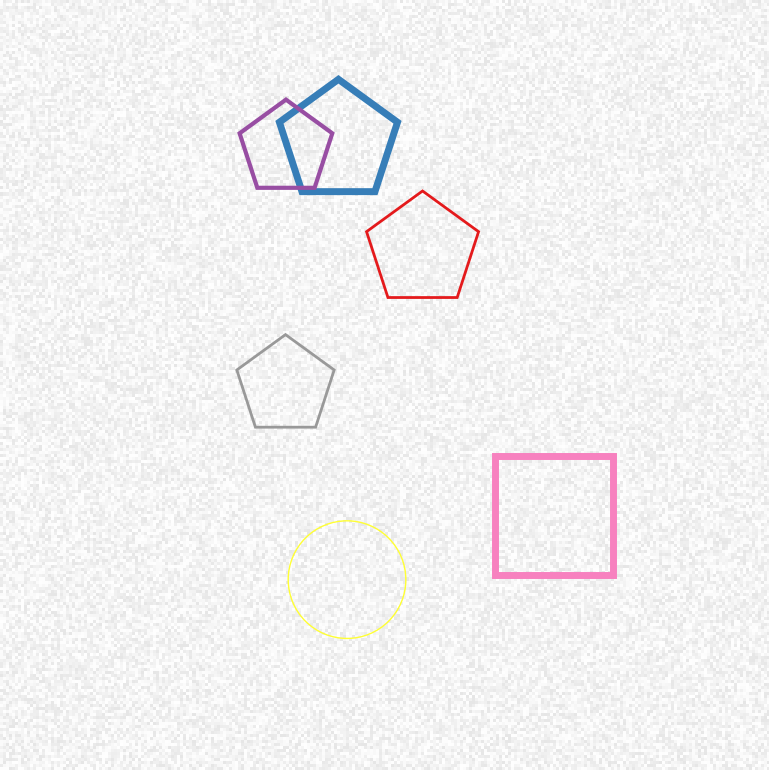[{"shape": "pentagon", "thickness": 1, "radius": 0.38, "center": [0.549, 0.675]}, {"shape": "pentagon", "thickness": 2.5, "radius": 0.4, "center": [0.44, 0.816]}, {"shape": "pentagon", "thickness": 1.5, "radius": 0.32, "center": [0.371, 0.807]}, {"shape": "circle", "thickness": 0.5, "radius": 0.38, "center": [0.451, 0.247]}, {"shape": "square", "thickness": 2.5, "radius": 0.39, "center": [0.719, 0.331]}, {"shape": "pentagon", "thickness": 1, "radius": 0.33, "center": [0.371, 0.499]}]